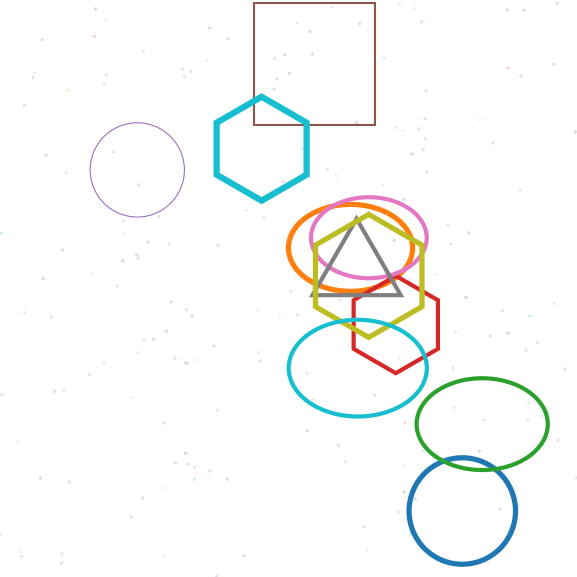[{"shape": "circle", "thickness": 2.5, "radius": 0.46, "center": [0.8, 0.114]}, {"shape": "oval", "thickness": 2.5, "radius": 0.54, "center": [0.607, 0.57]}, {"shape": "oval", "thickness": 2, "radius": 0.57, "center": [0.835, 0.265]}, {"shape": "hexagon", "thickness": 2, "radius": 0.42, "center": [0.685, 0.437]}, {"shape": "circle", "thickness": 0.5, "radius": 0.41, "center": [0.238, 0.705]}, {"shape": "square", "thickness": 1, "radius": 0.53, "center": [0.545, 0.889]}, {"shape": "oval", "thickness": 2, "radius": 0.5, "center": [0.639, 0.587]}, {"shape": "triangle", "thickness": 2, "radius": 0.44, "center": [0.617, 0.532]}, {"shape": "hexagon", "thickness": 2.5, "radius": 0.53, "center": [0.638, 0.521]}, {"shape": "oval", "thickness": 2, "radius": 0.6, "center": [0.62, 0.362]}, {"shape": "hexagon", "thickness": 3, "radius": 0.45, "center": [0.453, 0.742]}]